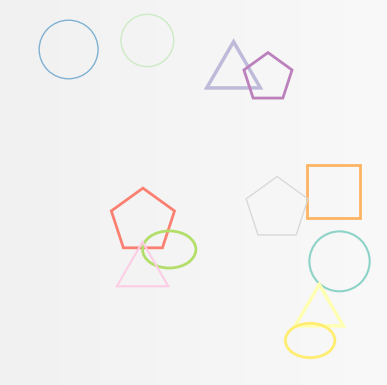[{"shape": "circle", "thickness": 1.5, "radius": 0.39, "center": [0.876, 0.321]}, {"shape": "triangle", "thickness": 2.5, "radius": 0.36, "center": [0.824, 0.189]}, {"shape": "triangle", "thickness": 2.5, "radius": 0.4, "center": [0.603, 0.812]}, {"shape": "pentagon", "thickness": 2, "radius": 0.43, "center": [0.369, 0.426]}, {"shape": "circle", "thickness": 1, "radius": 0.38, "center": [0.177, 0.871]}, {"shape": "square", "thickness": 2, "radius": 0.34, "center": [0.861, 0.502]}, {"shape": "oval", "thickness": 2, "radius": 0.34, "center": [0.437, 0.352]}, {"shape": "triangle", "thickness": 1.5, "radius": 0.38, "center": [0.368, 0.295]}, {"shape": "pentagon", "thickness": 1, "radius": 0.42, "center": [0.715, 0.458]}, {"shape": "pentagon", "thickness": 2, "radius": 0.33, "center": [0.692, 0.798]}, {"shape": "circle", "thickness": 1, "radius": 0.34, "center": [0.38, 0.895]}, {"shape": "oval", "thickness": 2, "radius": 0.32, "center": [0.8, 0.116]}]